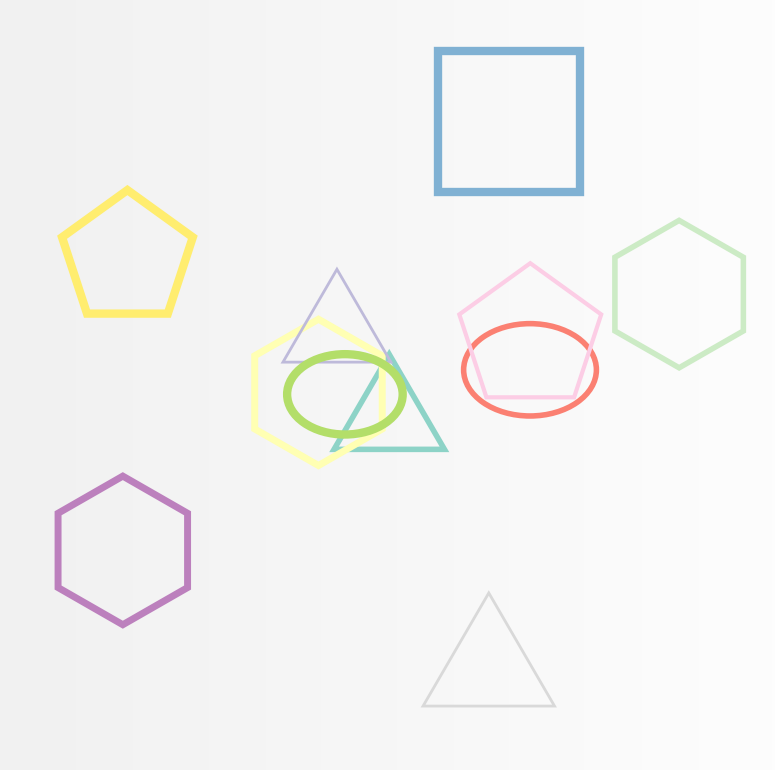[{"shape": "triangle", "thickness": 2, "radius": 0.41, "center": [0.502, 0.458]}, {"shape": "hexagon", "thickness": 2.5, "radius": 0.48, "center": [0.411, 0.49]}, {"shape": "triangle", "thickness": 1, "radius": 0.4, "center": [0.435, 0.57]}, {"shape": "oval", "thickness": 2, "radius": 0.43, "center": [0.684, 0.52]}, {"shape": "square", "thickness": 3, "radius": 0.46, "center": [0.657, 0.842]}, {"shape": "oval", "thickness": 3, "radius": 0.37, "center": [0.445, 0.488]}, {"shape": "pentagon", "thickness": 1.5, "radius": 0.48, "center": [0.684, 0.562]}, {"shape": "triangle", "thickness": 1, "radius": 0.49, "center": [0.631, 0.132]}, {"shape": "hexagon", "thickness": 2.5, "radius": 0.48, "center": [0.158, 0.285]}, {"shape": "hexagon", "thickness": 2, "radius": 0.48, "center": [0.876, 0.618]}, {"shape": "pentagon", "thickness": 3, "radius": 0.44, "center": [0.164, 0.664]}]